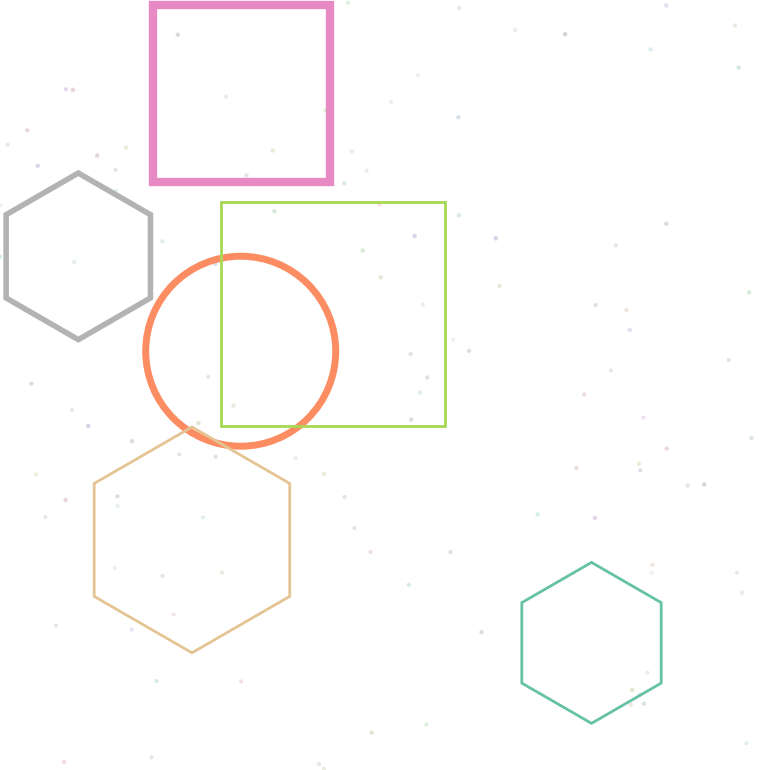[{"shape": "hexagon", "thickness": 1, "radius": 0.52, "center": [0.768, 0.165]}, {"shape": "circle", "thickness": 2.5, "radius": 0.62, "center": [0.313, 0.544]}, {"shape": "square", "thickness": 3, "radius": 0.57, "center": [0.313, 0.879]}, {"shape": "square", "thickness": 1, "radius": 0.73, "center": [0.432, 0.592]}, {"shape": "hexagon", "thickness": 1, "radius": 0.73, "center": [0.249, 0.299]}, {"shape": "hexagon", "thickness": 2, "radius": 0.54, "center": [0.102, 0.667]}]